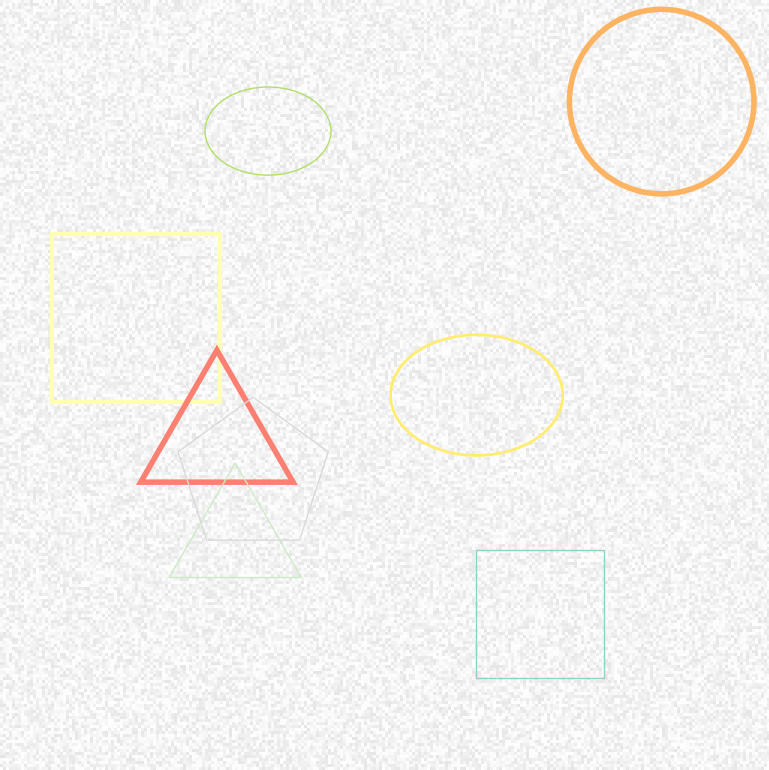[{"shape": "square", "thickness": 0.5, "radius": 0.41, "center": [0.701, 0.203]}, {"shape": "square", "thickness": 1.5, "radius": 0.54, "center": [0.177, 0.587]}, {"shape": "triangle", "thickness": 2, "radius": 0.57, "center": [0.282, 0.431]}, {"shape": "circle", "thickness": 2, "radius": 0.6, "center": [0.859, 0.868]}, {"shape": "oval", "thickness": 0.5, "radius": 0.41, "center": [0.348, 0.83]}, {"shape": "pentagon", "thickness": 0.5, "radius": 0.51, "center": [0.329, 0.381]}, {"shape": "triangle", "thickness": 0.5, "radius": 0.5, "center": [0.305, 0.299]}, {"shape": "oval", "thickness": 1, "radius": 0.56, "center": [0.619, 0.487]}]